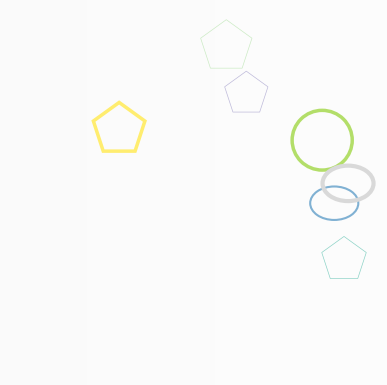[{"shape": "pentagon", "thickness": 0.5, "radius": 0.3, "center": [0.888, 0.325]}, {"shape": "pentagon", "thickness": 0.5, "radius": 0.29, "center": [0.636, 0.756]}, {"shape": "oval", "thickness": 1.5, "radius": 0.31, "center": [0.863, 0.472]}, {"shape": "circle", "thickness": 2.5, "radius": 0.39, "center": [0.831, 0.636]}, {"shape": "oval", "thickness": 3, "radius": 0.33, "center": [0.898, 0.524]}, {"shape": "pentagon", "thickness": 0.5, "radius": 0.35, "center": [0.584, 0.879]}, {"shape": "pentagon", "thickness": 2.5, "radius": 0.35, "center": [0.307, 0.664]}]